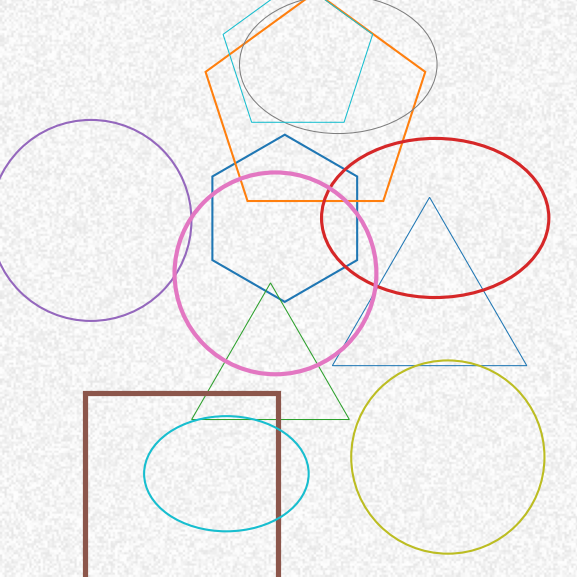[{"shape": "triangle", "thickness": 0.5, "radius": 0.97, "center": [0.744, 0.463]}, {"shape": "hexagon", "thickness": 1, "radius": 0.72, "center": [0.493, 0.621]}, {"shape": "pentagon", "thickness": 1, "radius": 1.0, "center": [0.546, 0.813]}, {"shape": "triangle", "thickness": 0.5, "radius": 0.79, "center": [0.468, 0.352]}, {"shape": "oval", "thickness": 1.5, "radius": 0.98, "center": [0.754, 0.622]}, {"shape": "circle", "thickness": 1, "radius": 0.87, "center": [0.157, 0.617]}, {"shape": "square", "thickness": 2.5, "radius": 0.84, "center": [0.314, 0.152]}, {"shape": "circle", "thickness": 2, "radius": 0.87, "center": [0.477, 0.526]}, {"shape": "oval", "thickness": 0.5, "radius": 0.86, "center": [0.586, 0.888]}, {"shape": "circle", "thickness": 1, "radius": 0.84, "center": [0.775, 0.208]}, {"shape": "oval", "thickness": 1, "radius": 0.71, "center": [0.392, 0.179]}, {"shape": "pentagon", "thickness": 0.5, "radius": 0.68, "center": [0.516, 0.898]}]